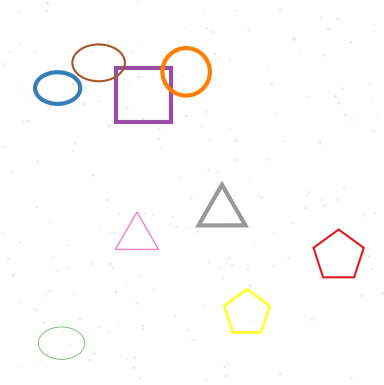[{"shape": "pentagon", "thickness": 1.5, "radius": 0.34, "center": [0.88, 0.335]}, {"shape": "oval", "thickness": 3, "radius": 0.29, "center": [0.15, 0.771]}, {"shape": "oval", "thickness": 0.5, "radius": 0.3, "center": [0.16, 0.109]}, {"shape": "square", "thickness": 3, "radius": 0.36, "center": [0.373, 0.753]}, {"shape": "circle", "thickness": 3, "radius": 0.31, "center": [0.484, 0.813]}, {"shape": "pentagon", "thickness": 2, "radius": 0.31, "center": [0.642, 0.187]}, {"shape": "oval", "thickness": 1.5, "radius": 0.34, "center": [0.256, 0.837]}, {"shape": "triangle", "thickness": 1, "radius": 0.32, "center": [0.356, 0.385]}, {"shape": "triangle", "thickness": 3, "radius": 0.35, "center": [0.577, 0.45]}]